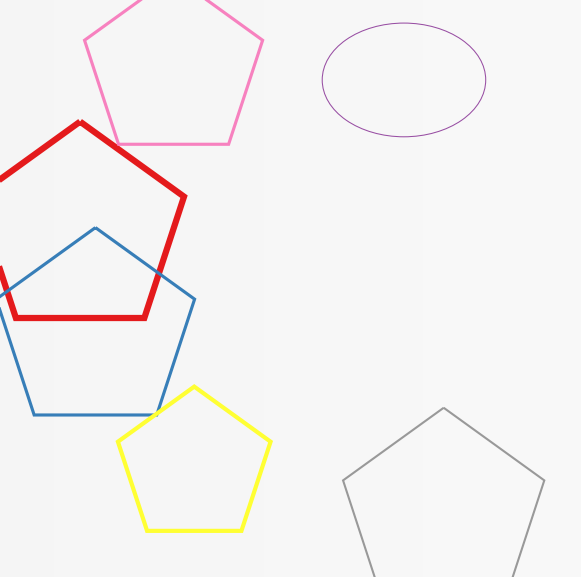[{"shape": "pentagon", "thickness": 3, "radius": 0.94, "center": [0.138, 0.601]}, {"shape": "pentagon", "thickness": 1.5, "radius": 0.9, "center": [0.164, 0.426]}, {"shape": "oval", "thickness": 0.5, "radius": 0.7, "center": [0.695, 0.861]}, {"shape": "pentagon", "thickness": 2, "radius": 0.69, "center": [0.334, 0.192]}, {"shape": "pentagon", "thickness": 1.5, "radius": 0.81, "center": [0.299, 0.88]}, {"shape": "pentagon", "thickness": 1, "radius": 0.91, "center": [0.763, 0.111]}]